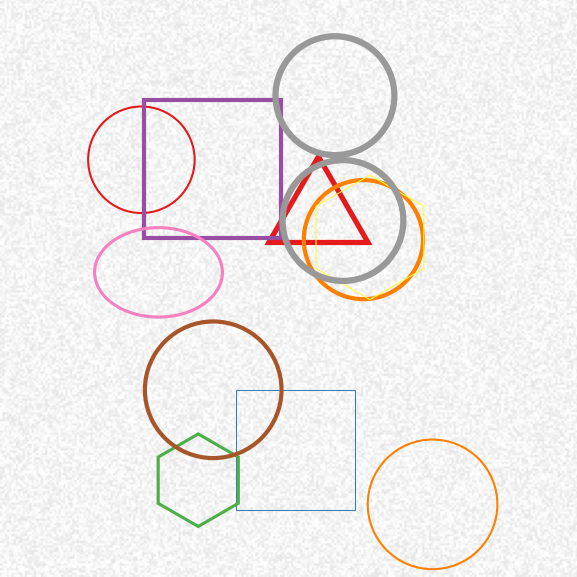[{"shape": "circle", "thickness": 1, "radius": 0.46, "center": [0.245, 0.723]}, {"shape": "triangle", "thickness": 2.5, "radius": 0.5, "center": [0.551, 0.629]}, {"shape": "square", "thickness": 0.5, "radius": 0.52, "center": [0.512, 0.22]}, {"shape": "hexagon", "thickness": 1.5, "radius": 0.4, "center": [0.343, 0.168]}, {"shape": "square", "thickness": 2, "radius": 0.59, "center": [0.368, 0.706]}, {"shape": "circle", "thickness": 2, "radius": 0.52, "center": [0.629, 0.584]}, {"shape": "circle", "thickness": 1, "radius": 0.56, "center": [0.749, 0.126]}, {"shape": "hexagon", "thickness": 0.5, "radius": 0.54, "center": [0.641, 0.588]}, {"shape": "circle", "thickness": 2, "radius": 0.59, "center": [0.369, 0.324]}, {"shape": "oval", "thickness": 1.5, "radius": 0.55, "center": [0.274, 0.528]}, {"shape": "circle", "thickness": 3, "radius": 0.52, "center": [0.594, 0.617]}, {"shape": "circle", "thickness": 3, "radius": 0.51, "center": [0.58, 0.833]}]